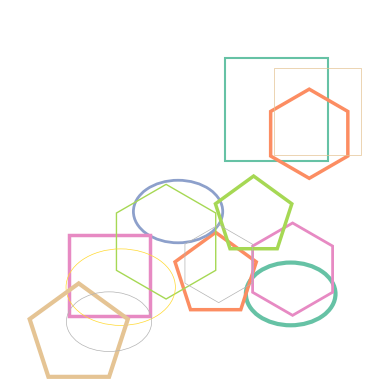[{"shape": "square", "thickness": 1.5, "radius": 0.67, "center": [0.718, 0.716]}, {"shape": "oval", "thickness": 3, "radius": 0.58, "center": [0.755, 0.237]}, {"shape": "hexagon", "thickness": 2.5, "radius": 0.58, "center": [0.803, 0.653]}, {"shape": "pentagon", "thickness": 2.5, "radius": 0.56, "center": [0.56, 0.285]}, {"shape": "oval", "thickness": 2, "radius": 0.58, "center": [0.463, 0.451]}, {"shape": "hexagon", "thickness": 2, "radius": 0.6, "center": [0.76, 0.301]}, {"shape": "square", "thickness": 2.5, "radius": 0.53, "center": [0.284, 0.284]}, {"shape": "pentagon", "thickness": 2.5, "radius": 0.52, "center": [0.659, 0.438]}, {"shape": "hexagon", "thickness": 1, "radius": 0.74, "center": [0.431, 0.372]}, {"shape": "oval", "thickness": 0.5, "radius": 0.71, "center": [0.314, 0.254]}, {"shape": "pentagon", "thickness": 3, "radius": 0.67, "center": [0.205, 0.13]}, {"shape": "square", "thickness": 0.5, "radius": 0.57, "center": [0.826, 0.71]}, {"shape": "oval", "thickness": 0.5, "radius": 0.55, "center": [0.283, 0.164]}, {"shape": "hexagon", "thickness": 0.5, "radius": 0.51, "center": [0.568, 0.315]}]